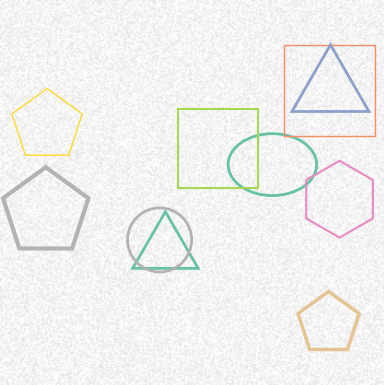[{"shape": "oval", "thickness": 2, "radius": 0.57, "center": [0.708, 0.572]}, {"shape": "triangle", "thickness": 2, "radius": 0.49, "center": [0.43, 0.352]}, {"shape": "square", "thickness": 1, "radius": 0.59, "center": [0.856, 0.764]}, {"shape": "triangle", "thickness": 2, "radius": 0.58, "center": [0.858, 0.768]}, {"shape": "hexagon", "thickness": 1.5, "radius": 0.5, "center": [0.882, 0.483]}, {"shape": "square", "thickness": 1.5, "radius": 0.51, "center": [0.566, 0.615]}, {"shape": "pentagon", "thickness": 1, "radius": 0.48, "center": [0.122, 0.674]}, {"shape": "pentagon", "thickness": 2.5, "radius": 0.42, "center": [0.854, 0.16]}, {"shape": "pentagon", "thickness": 3, "radius": 0.58, "center": [0.119, 0.449]}, {"shape": "circle", "thickness": 2, "radius": 0.42, "center": [0.415, 0.377]}]